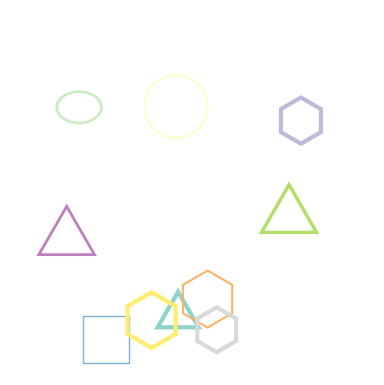[{"shape": "triangle", "thickness": 3, "radius": 0.31, "center": [0.463, 0.181]}, {"shape": "circle", "thickness": 1, "radius": 0.41, "center": [0.457, 0.723]}, {"shape": "hexagon", "thickness": 3, "radius": 0.3, "center": [0.782, 0.687]}, {"shape": "square", "thickness": 1, "radius": 0.3, "center": [0.275, 0.118]}, {"shape": "hexagon", "thickness": 1.5, "radius": 0.37, "center": [0.539, 0.223]}, {"shape": "triangle", "thickness": 2.5, "radius": 0.41, "center": [0.751, 0.438]}, {"shape": "hexagon", "thickness": 3, "radius": 0.29, "center": [0.563, 0.143]}, {"shape": "triangle", "thickness": 2, "radius": 0.42, "center": [0.173, 0.38]}, {"shape": "oval", "thickness": 2, "radius": 0.29, "center": [0.205, 0.721]}, {"shape": "hexagon", "thickness": 3, "radius": 0.36, "center": [0.394, 0.169]}]